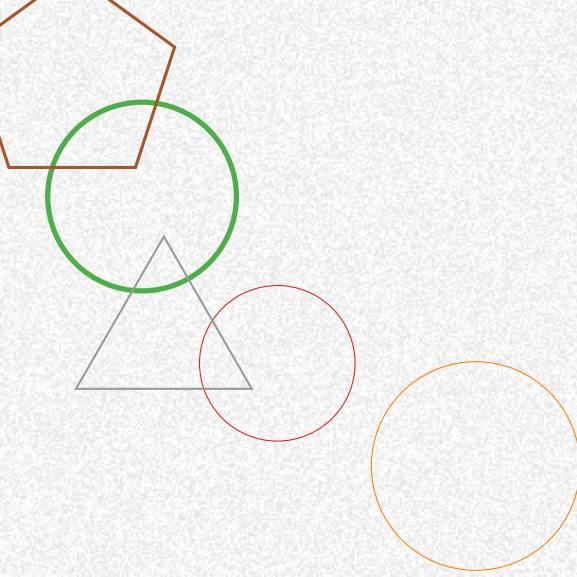[{"shape": "circle", "thickness": 0.5, "radius": 0.67, "center": [0.48, 0.37]}, {"shape": "circle", "thickness": 2.5, "radius": 0.82, "center": [0.246, 0.659]}, {"shape": "circle", "thickness": 0.5, "radius": 0.9, "center": [0.824, 0.192]}, {"shape": "pentagon", "thickness": 1.5, "radius": 0.93, "center": [0.125, 0.86]}, {"shape": "triangle", "thickness": 1, "radius": 0.88, "center": [0.284, 0.414]}]